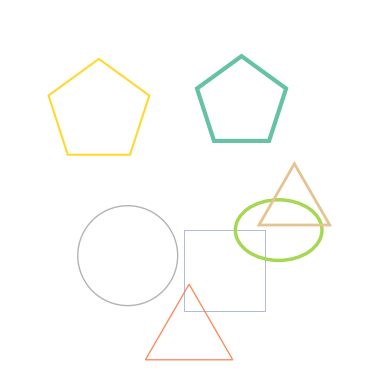[{"shape": "pentagon", "thickness": 3, "radius": 0.61, "center": [0.627, 0.732]}, {"shape": "triangle", "thickness": 1, "radius": 0.65, "center": [0.491, 0.131]}, {"shape": "square", "thickness": 0.5, "radius": 0.52, "center": [0.582, 0.297]}, {"shape": "oval", "thickness": 2.5, "radius": 0.56, "center": [0.724, 0.402]}, {"shape": "pentagon", "thickness": 1.5, "radius": 0.69, "center": [0.257, 0.709]}, {"shape": "triangle", "thickness": 2, "radius": 0.53, "center": [0.765, 0.469]}, {"shape": "circle", "thickness": 1, "radius": 0.65, "center": [0.332, 0.336]}]